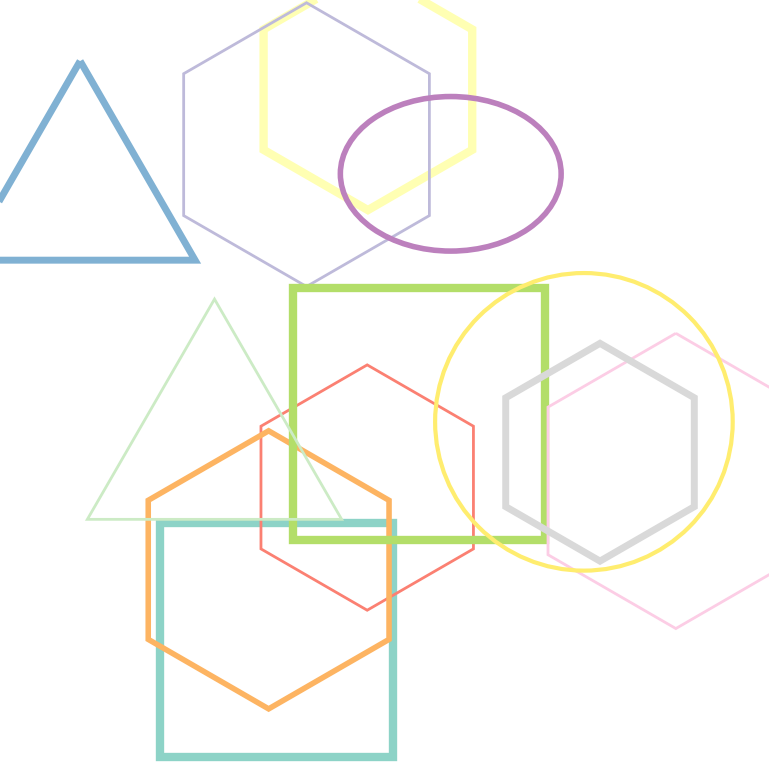[{"shape": "square", "thickness": 3, "radius": 0.76, "center": [0.359, 0.169]}, {"shape": "hexagon", "thickness": 3, "radius": 0.78, "center": [0.478, 0.884]}, {"shape": "hexagon", "thickness": 1, "radius": 0.92, "center": [0.398, 0.812]}, {"shape": "hexagon", "thickness": 1, "radius": 0.8, "center": [0.477, 0.367]}, {"shape": "triangle", "thickness": 2.5, "radius": 0.86, "center": [0.104, 0.748]}, {"shape": "hexagon", "thickness": 2, "radius": 0.9, "center": [0.349, 0.26]}, {"shape": "square", "thickness": 3, "radius": 0.82, "center": [0.544, 0.462]}, {"shape": "hexagon", "thickness": 1, "radius": 0.96, "center": [0.878, 0.375]}, {"shape": "hexagon", "thickness": 2.5, "radius": 0.71, "center": [0.779, 0.413]}, {"shape": "oval", "thickness": 2, "radius": 0.72, "center": [0.585, 0.774]}, {"shape": "triangle", "thickness": 1, "radius": 0.95, "center": [0.279, 0.421]}, {"shape": "circle", "thickness": 1.5, "radius": 0.97, "center": [0.758, 0.452]}]